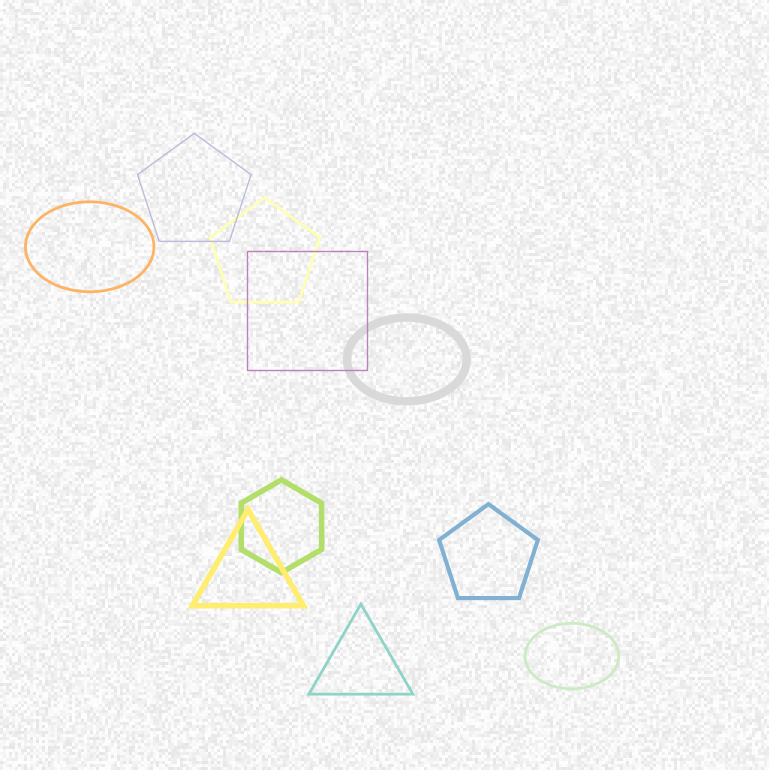[{"shape": "triangle", "thickness": 1, "radius": 0.39, "center": [0.469, 0.138]}, {"shape": "pentagon", "thickness": 1, "radius": 0.37, "center": [0.344, 0.668]}, {"shape": "pentagon", "thickness": 0.5, "radius": 0.39, "center": [0.252, 0.749]}, {"shape": "pentagon", "thickness": 1.5, "radius": 0.34, "center": [0.634, 0.278]}, {"shape": "oval", "thickness": 1, "radius": 0.42, "center": [0.116, 0.679]}, {"shape": "hexagon", "thickness": 2, "radius": 0.3, "center": [0.366, 0.317]}, {"shape": "oval", "thickness": 3, "radius": 0.39, "center": [0.528, 0.533]}, {"shape": "square", "thickness": 0.5, "radius": 0.39, "center": [0.399, 0.597]}, {"shape": "oval", "thickness": 1, "radius": 0.3, "center": [0.743, 0.148]}, {"shape": "triangle", "thickness": 2, "radius": 0.42, "center": [0.322, 0.255]}]